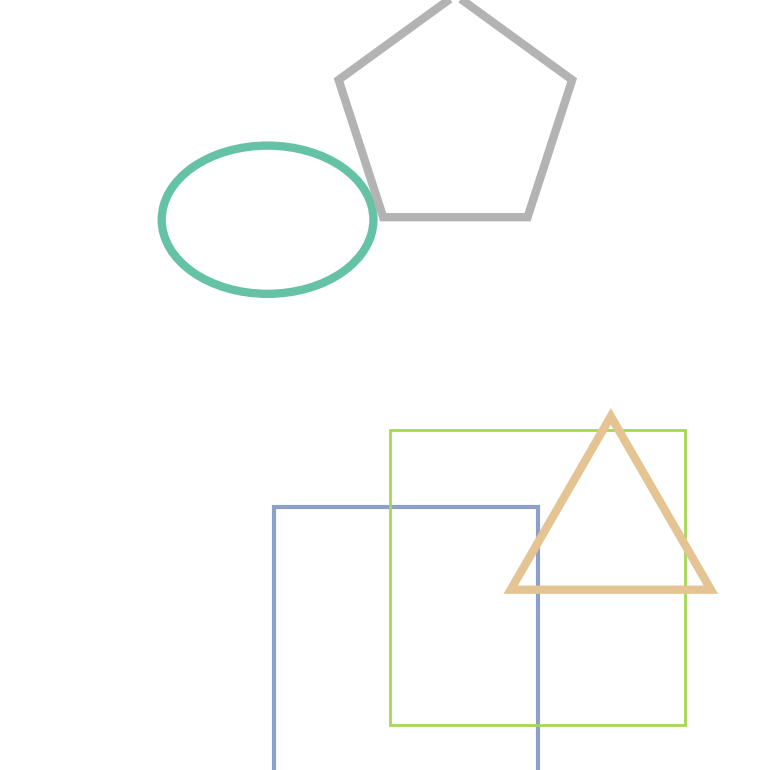[{"shape": "oval", "thickness": 3, "radius": 0.69, "center": [0.347, 0.715]}, {"shape": "square", "thickness": 1.5, "radius": 0.86, "center": [0.527, 0.17]}, {"shape": "square", "thickness": 1, "radius": 0.96, "center": [0.698, 0.25]}, {"shape": "triangle", "thickness": 3, "radius": 0.75, "center": [0.793, 0.309]}, {"shape": "pentagon", "thickness": 3, "radius": 0.8, "center": [0.591, 0.847]}]